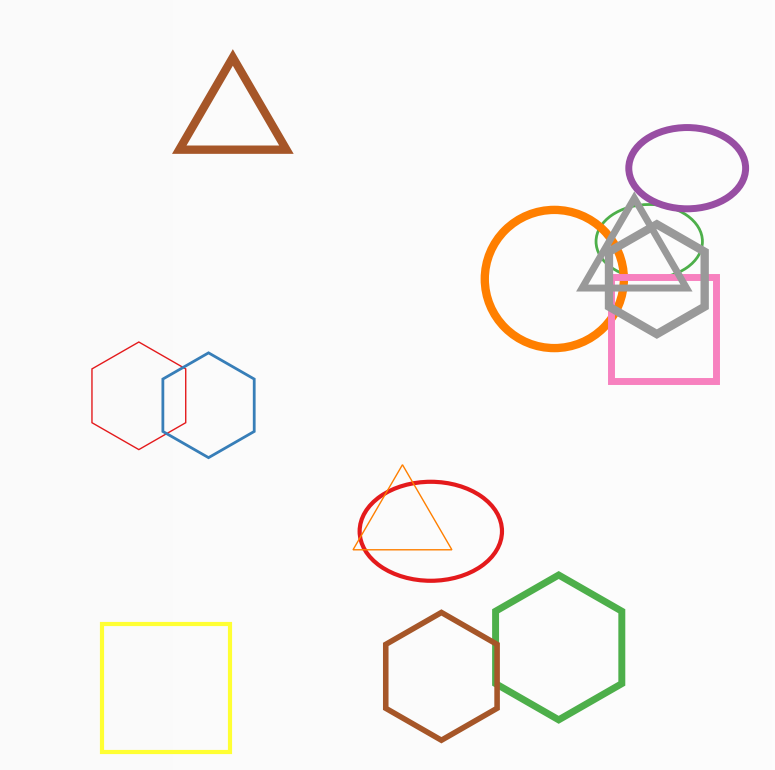[{"shape": "hexagon", "thickness": 0.5, "radius": 0.35, "center": [0.179, 0.486]}, {"shape": "oval", "thickness": 1.5, "radius": 0.46, "center": [0.556, 0.31]}, {"shape": "hexagon", "thickness": 1, "radius": 0.34, "center": [0.269, 0.474]}, {"shape": "hexagon", "thickness": 2.5, "radius": 0.47, "center": [0.721, 0.159]}, {"shape": "oval", "thickness": 1, "radius": 0.34, "center": [0.838, 0.686]}, {"shape": "oval", "thickness": 2.5, "radius": 0.38, "center": [0.887, 0.782]}, {"shape": "triangle", "thickness": 0.5, "radius": 0.37, "center": [0.519, 0.323]}, {"shape": "circle", "thickness": 3, "radius": 0.45, "center": [0.715, 0.638]}, {"shape": "square", "thickness": 1.5, "radius": 0.42, "center": [0.214, 0.107]}, {"shape": "hexagon", "thickness": 2, "radius": 0.41, "center": [0.57, 0.122]}, {"shape": "triangle", "thickness": 3, "radius": 0.4, "center": [0.3, 0.846]}, {"shape": "square", "thickness": 2.5, "radius": 0.34, "center": [0.856, 0.573]}, {"shape": "triangle", "thickness": 2.5, "radius": 0.39, "center": [0.818, 0.665]}, {"shape": "hexagon", "thickness": 3, "radius": 0.36, "center": [0.848, 0.637]}]